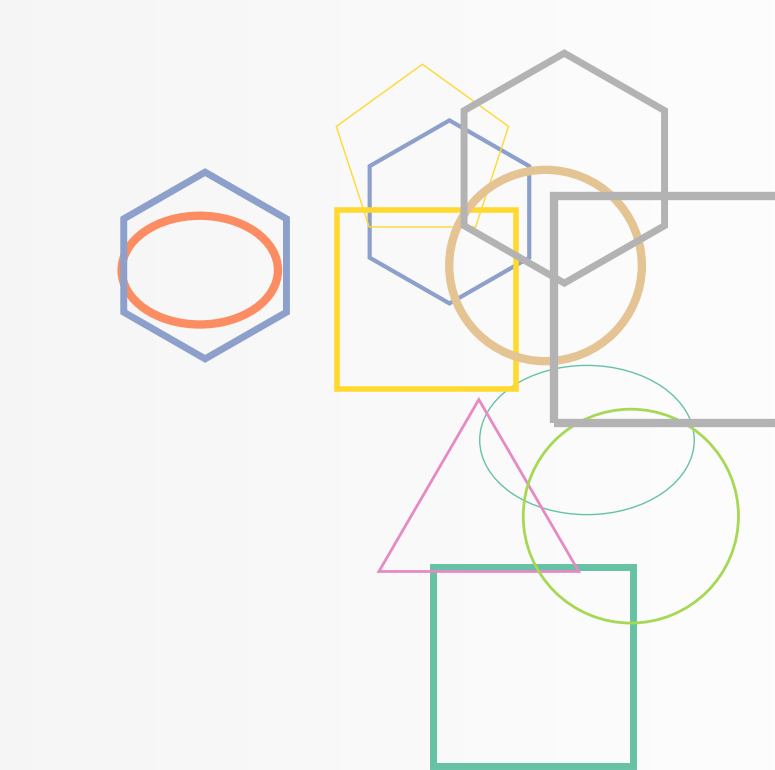[{"shape": "oval", "thickness": 0.5, "radius": 0.69, "center": [0.757, 0.429]}, {"shape": "square", "thickness": 2.5, "radius": 0.64, "center": [0.688, 0.135]}, {"shape": "oval", "thickness": 3, "radius": 0.5, "center": [0.258, 0.649]}, {"shape": "hexagon", "thickness": 1.5, "radius": 0.59, "center": [0.58, 0.725]}, {"shape": "hexagon", "thickness": 2.5, "radius": 0.61, "center": [0.265, 0.655]}, {"shape": "triangle", "thickness": 1, "radius": 0.74, "center": [0.618, 0.332]}, {"shape": "circle", "thickness": 1, "radius": 0.69, "center": [0.814, 0.33]}, {"shape": "pentagon", "thickness": 0.5, "radius": 0.58, "center": [0.545, 0.8]}, {"shape": "square", "thickness": 2, "radius": 0.58, "center": [0.55, 0.611]}, {"shape": "circle", "thickness": 3, "radius": 0.62, "center": [0.704, 0.655]}, {"shape": "square", "thickness": 3, "radius": 0.74, "center": [0.862, 0.598]}, {"shape": "hexagon", "thickness": 2.5, "radius": 0.75, "center": [0.728, 0.782]}]